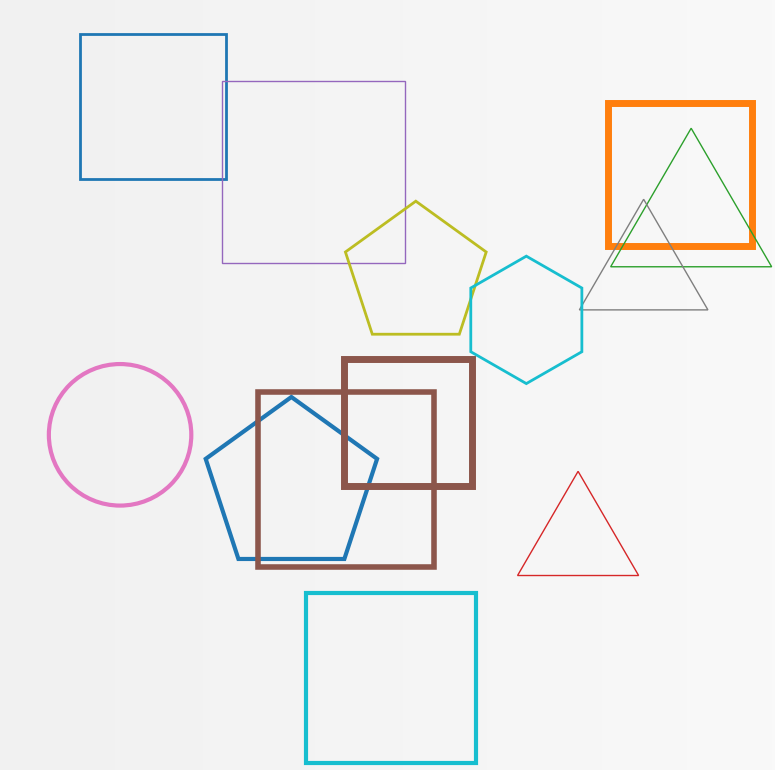[{"shape": "square", "thickness": 1, "radius": 0.47, "center": [0.198, 0.861]}, {"shape": "pentagon", "thickness": 1.5, "radius": 0.58, "center": [0.376, 0.368]}, {"shape": "square", "thickness": 2.5, "radius": 0.46, "center": [0.877, 0.773]}, {"shape": "triangle", "thickness": 0.5, "radius": 0.6, "center": [0.892, 0.714]}, {"shape": "triangle", "thickness": 0.5, "radius": 0.45, "center": [0.746, 0.298]}, {"shape": "square", "thickness": 0.5, "radius": 0.59, "center": [0.404, 0.777]}, {"shape": "square", "thickness": 2, "radius": 0.57, "center": [0.447, 0.378]}, {"shape": "square", "thickness": 2.5, "radius": 0.41, "center": [0.527, 0.452]}, {"shape": "circle", "thickness": 1.5, "radius": 0.46, "center": [0.155, 0.435]}, {"shape": "triangle", "thickness": 0.5, "radius": 0.48, "center": [0.831, 0.645]}, {"shape": "pentagon", "thickness": 1, "radius": 0.48, "center": [0.537, 0.643]}, {"shape": "square", "thickness": 1.5, "radius": 0.55, "center": [0.505, 0.119]}, {"shape": "hexagon", "thickness": 1, "radius": 0.41, "center": [0.679, 0.585]}]